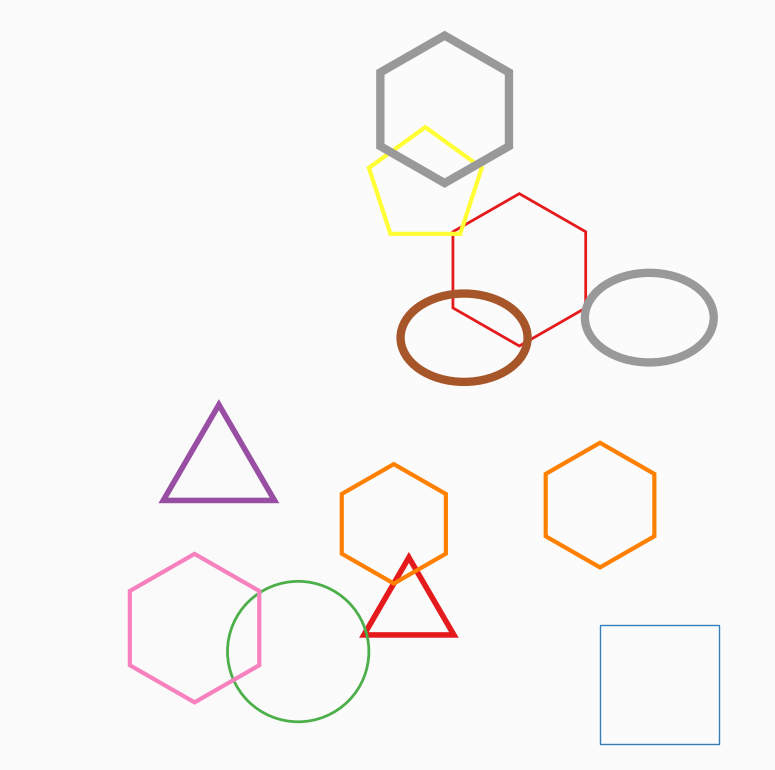[{"shape": "hexagon", "thickness": 1, "radius": 0.49, "center": [0.67, 0.65]}, {"shape": "triangle", "thickness": 2, "radius": 0.34, "center": [0.528, 0.209]}, {"shape": "square", "thickness": 0.5, "radius": 0.39, "center": [0.851, 0.111]}, {"shape": "circle", "thickness": 1, "radius": 0.46, "center": [0.385, 0.154]}, {"shape": "triangle", "thickness": 2, "radius": 0.41, "center": [0.282, 0.392]}, {"shape": "hexagon", "thickness": 1.5, "radius": 0.4, "center": [0.774, 0.344]}, {"shape": "hexagon", "thickness": 1.5, "radius": 0.39, "center": [0.508, 0.32]}, {"shape": "pentagon", "thickness": 1.5, "radius": 0.38, "center": [0.549, 0.758]}, {"shape": "oval", "thickness": 3, "radius": 0.41, "center": [0.599, 0.561]}, {"shape": "hexagon", "thickness": 1.5, "radius": 0.48, "center": [0.251, 0.184]}, {"shape": "hexagon", "thickness": 3, "radius": 0.48, "center": [0.574, 0.858]}, {"shape": "oval", "thickness": 3, "radius": 0.42, "center": [0.838, 0.587]}]